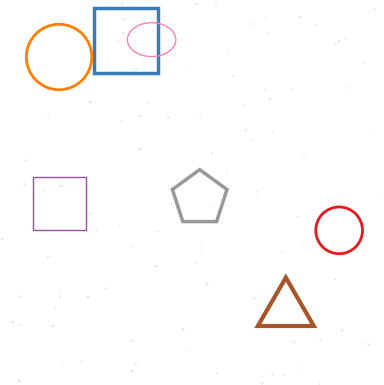[{"shape": "circle", "thickness": 2, "radius": 0.3, "center": [0.881, 0.402]}, {"shape": "square", "thickness": 2.5, "radius": 0.42, "center": [0.328, 0.895]}, {"shape": "square", "thickness": 1, "radius": 0.34, "center": [0.155, 0.472]}, {"shape": "circle", "thickness": 2, "radius": 0.43, "center": [0.153, 0.852]}, {"shape": "triangle", "thickness": 3, "radius": 0.42, "center": [0.742, 0.195]}, {"shape": "oval", "thickness": 1, "radius": 0.31, "center": [0.394, 0.897]}, {"shape": "pentagon", "thickness": 2.5, "radius": 0.37, "center": [0.519, 0.485]}]